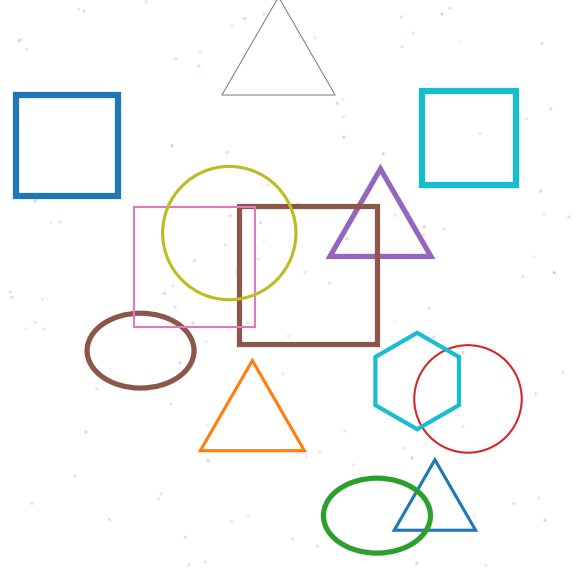[{"shape": "triangle", "thickness": 1.5, "radius": 0.41, "center": [0.753, 0.122]}, {"shape": "square", "thickness": 3, "radius": 0.44, "center": [0.117, 0.747]}, {"shape": "triangle", "thickness": 1.5, "radius": 0.52, "center": [0.437, 0.271]}, {"shape": "oval", "thickness": 2.5, "radius": 0.46, "center": [0.653, 0.106]}, {"shape": "circle", "thickness": 1, "radius": 0.47, "center": [0.81, 0.308]}, {"shape": "triangle", "thickness": 2.5, "radius": 0.51, "center": [0.659, 0.606]}, {"shape": "oval", "thickness": 2.5, "radius": 0.46, "center": [0.243, 0.392]}, {"shape": "square", "thickness": 2.5, "radius": 0.6, "center": [0.533, 0.523]}, {"shape": "square", "thickness": 1, "radius": 0.52, "center": [0.337, 0.537]}, {"shape": "triangle", "thickness": 0.5, "radius": 0.57, "center": [0.482, 0.891]}, {"shape": "circle", "thickness": 1.5, "radius": 0.58, "center": [0.397, 0.596]}, {"shape": "hexagon", "thickness": 2, "radius": 0.42, "center": [0.722, 0.339]}, {"shape": "square", "thickness": 3, "radius": 0.4, "center": [0.812, 0.76]}]